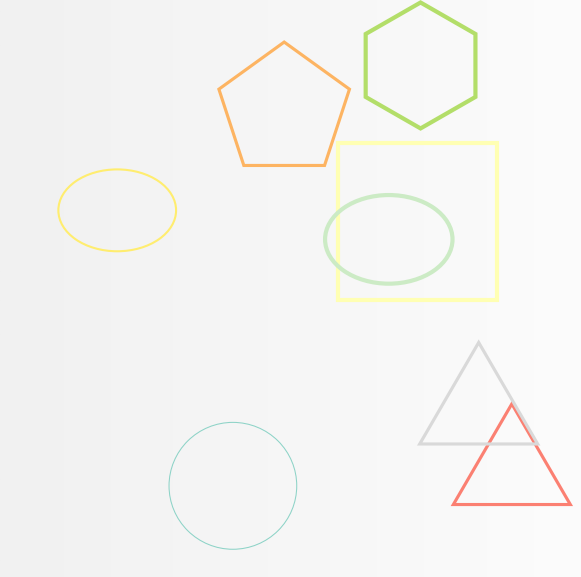[{"shape": "circle", "thickness": 0.5, "radius": 0.55, "center": [0.401, 0.158]}, {"shape": "square", "thickness": 2, "radius": 0.68, "center": [0.718, 0.615]}, {"shape": "triangle", "thickness": 1.5, "radius": 0.58, "center": [0.881, 0.184]}, {"shape": "pentagon", "thickness": 1.5, "radius": 0.59, "center": [0.489, 0.808]}, {"shape": "hexagon", "thickness": 2, "radius": 0.55, "center": [0.724, 0.886]}, {"shape": "triangle", "thickness": 1.5, "radius": 0.59, "center": [0.824, 0.289]}, {"shape": "oval", "thickness": 2, "radius": 0.55, "center": [0.669, 0.585]}, {"shape": "oval", "thickness": 1, "radius": 0.51, "center": [0.202, 0.635]}]